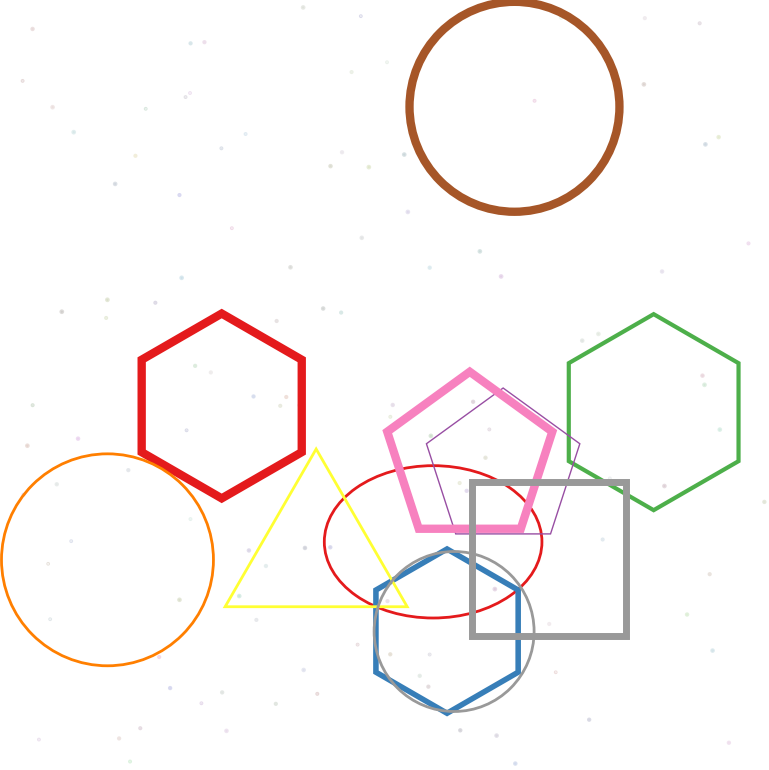[{"shape": "hexagon", "thickness": 3, "radius": 0.6, "center": [0.288, 0.473]}, {"shape": "oval", "thickness": 1, "radius": 0.71, "center": [0.563, 0.296]}, {"shape": "hexagon", "thickness": 2, "radius": 0.53, "center": [0.581, 0.18]}, {"shape": "hexagon", "thickness": 1.5, "radius": 0.64, "center": [0.849, 0.465]}, {"shape": "pentagon", "thickness": 0.5, "radius": 0.52, "center": [0.653, 0.391]}, {"shape": "circle", "thickness": 1, "radius": 0.69, "center": [0.14, 0.273]}, {"shape": "triangle", "thickness": 1, "radius": 0.68, "center": [0.411, 0.28]}, {"shape": "circle", "thickness": 3, "radius": 0.68, "center": [0.668, 0.861]}, {"shape": "pentagon", "thickness": 3, "radius": 0.56, "center": [0.61, 0.404]}, {"shape": "circle", "thickness": 1, "radius": 0.52, "center": [0.59, 0.18]}, {"shape": "square", "thickness": 2.5, "radius": 0.5, "center": [0.713, 0.274]}]